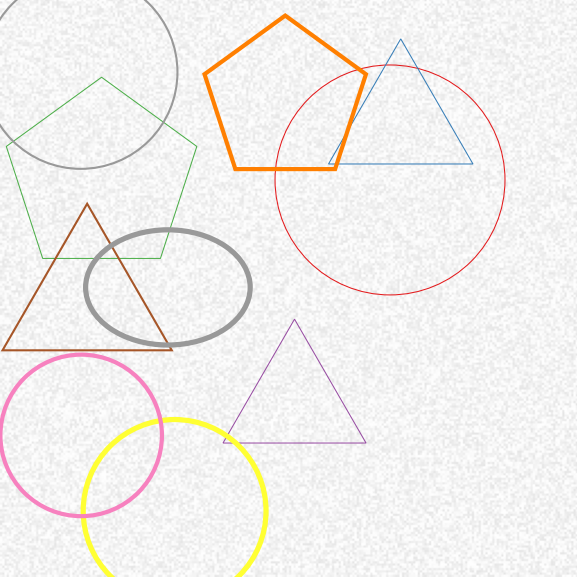[{"shape": "circle", "thickness": 0.5, "radius": 1.0, "center": [0.675, 0.688]}, {"shape": "triangle", "thickness": 0.5, "radius": 0.72, "center": [0.694, 0.787]}, {"shape": "pentagon", "thickness": 0.5, "radius": 0.87, "center": [0.176, 0.692]}, {"shape": "triangle", "thickness": 0.5, "radius": 0.71, "center": [0.51, 0.303]}, {"shape": "pentagon", "thickness": 2, "radius": 0.73, "center": [0.494, 0.825]}, {"shape": "circle", "thickness": 2.5, "radius": 0.79, "center": [0.302, 0.114]}, {"shape": "triangle", "thickness": 1, "radius": 0.85, "center": [0.151, 0.477]}, {"shape": "circle", "thickness": 2, "radius": 0.7, "center": [0.141, 0.245]}, {"shape": "oval", "thickness": 2.5, "radius": 0.71, "center": [0.291, 0.501]}, {"shape": "circle", "thickness": 1, "radius": 0.84, "center": [0.14, 0.874]}]